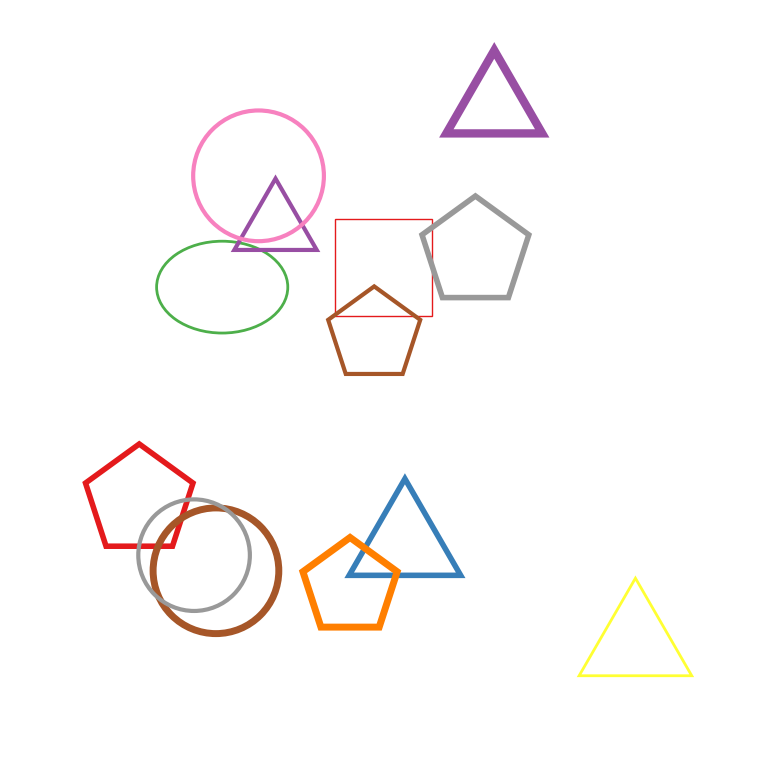[{"shape": "pentagon", "thickness": 2, "radius": 0.37, "center": [0.181, 0.35]}, {"shape": "square", "thickness": 0.5, "radius": 0.31, "center": [0.498, 0.652]}, {"shape": "triangle", "thickness": 2, "radius": 0.42, "center": [0.526, 0.295]}, {"shape": "oval", "thickness": 1, "radius": 0.43, "center": [0.289, 0.627]}, {"shape": "triangle", "thickness": 3, "radius": 0.36, "center": [0.642, 0.863]}, {"shape": "triangle", "thickness": 1.5, "radius": 0.31, "center": [0.358, 0.706]}, {"shape": "pentagon", "thickness": 2.5, "radius": 0.32, "center": [0.455, 0.238]}, {"shape": "triangle", "thickness": 1, "radius": 0.42, "center": [0.825, 0.165]}, {"shape": "pentagon", "thickness": 1.5, "radius": 0.31, "center": [0.486, 0.565]}, {"shape": "circle", "thickness": 2.5, "radius": 0.41, "center": [0.28, 0.259]}, {"shape": "circle", "thickness": 1.5, "radius": 0.42, "center": [0.336, 0.772]}, {"shape": "pentagon", "thickness": 2, "radius": 0.36, "center": [0.617, 0.673]}, {"shape": "circle", "thickness": 1.5, "radius": 0.36, "center": [0.252, 0.279]}]